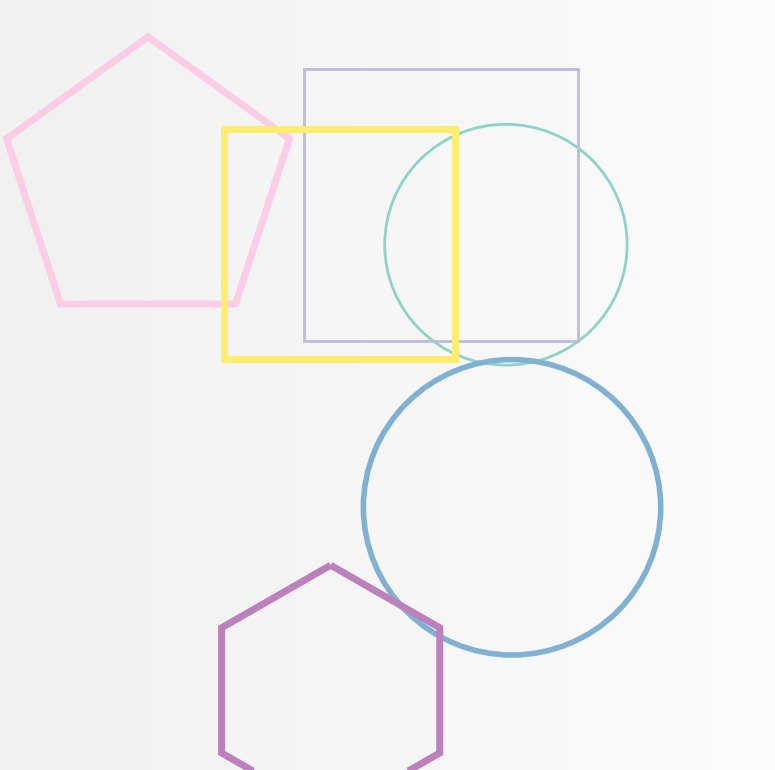[{"shape": "circle", "thickness": 1, "radius": 0.78, "center": [0.653, 0.682]}, {"shape": "square", "thickness": 1, "radius": 0.88, "center": [0.569, 0.733]}, {"shape": "circle", "thickness": 2, "radius": 0.96, "center": [0.661, 0.341]}, {"shape": "pentagon", "thickness": 2.5, "radius": 0.96, "center": [0.191, 0.76]}, {"shape": "hexagon", "thickness": 2.5, "radius": 0.81, "center": [0.427, 0.103]}, {"shape": "square", "thickness": 2.5, "radius": 0.75, "center": [0.438, 0.684]}]